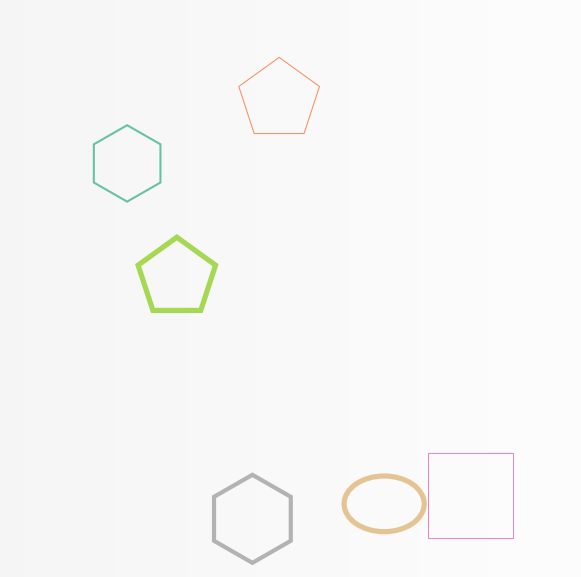[{"shape": "hexagon", "thickness": 1, "radius": 0.33, "center": [0.219, 0.716]}, {"shape": "pentagon", "thickness": 0.5, "radius": 0.36, "center": [0.48, 0.827]}, {"shape": "square", "thickness": 0.5, "radius": 0.37, "center": [0.81, 0.141]}, {"shape": "pentagon", "thickness": 2.5, "radius": 0.35, "center": [0.304, 0.518]}, {"shape": "oval", "thickness": 2.5, "radius": 0.34, "center": [0.661, 0.127]}, {"shape": "hexagon", "thickness": 2, "radius": 0.38, "center": [0.434, 0.101]}]